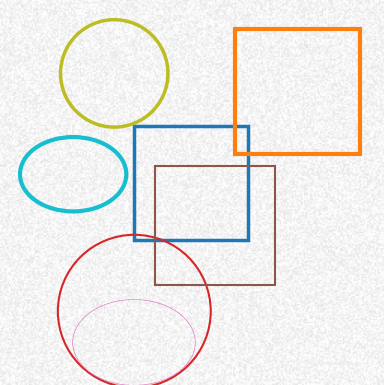[{"shape": "square", "thickness": 2.5, "radius": 0.74, "center": [0.496, 0.525]}, {"shape": "square", "thickness": 3, "radius": 0.81, "center": [0.773, 0.762]}, {"shape": "circle", "thickness": 1.5, "radius": 0.99, "center": [0.349, 0.192]}, {"shape": "square", "thickness": 1.5, "radius": 0.77, "center": [0.558, 0.413]}, {"shape": "oval", "thickness": 0.5, "radius": 0.8, "center": [0.348, 0.11]}, {"shape": "circle", "thickness": 2.5, "radius": 0.7, "center": [0.297, 0.809]}, {"shape": "oval", "thickness": 3, "radius": 0.69, "center": [0.19, 0.547]}]